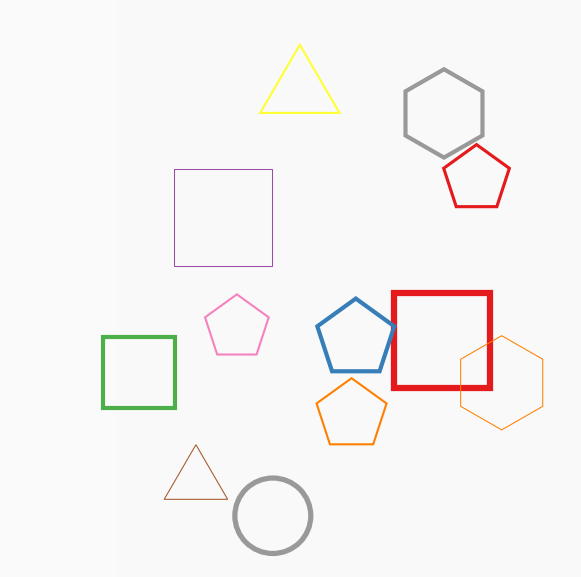[{"shape": "pentagon", "thickness": 1.5, "radius": 0.3, "center": [0.82, 0.689]}, {"shape": "square", "thickness": 3, "radius": 0.41, "center": [0.761, 0.409]}, {"shape": "pentagon", "thickness": 2, "radius": 0.35, "center": [0.612, 0.413]}, {"shape": "square", "thickness": 2, "radius": 0.31, "center": [0.239, 0.353]}, {"shape": "square", "thickness": 0.5, "radius": 0.42, "center": [0.383, 0.623]}, {"shape": "pentagon", "thickness": 1, "radius": 0.32, "center": [0.605, 0.281]}, {"shape": "hexagon", "thickness": 0.5, "radius": 0.41, "center": [0.863, 0.336]}, {"shape": "triangle", "thickness": 1, "radius": 0.39, "center": [0.516, 0.843]}, {"shape": "triangle", "thickness": 0.5, "radius": 0.32, "center": [0.337, 0.166]}, {"shape": "pentagon", "thickness": 1, "radius": 0.29, "center": [0.408, 0.432]}, {"shape": "circle", "thickness": 2.5, "radius": 0.33, "center": [0.469, 0.106]}, {"shape": "hexagon", "thickness": 2, "radius": 0.38, "center": [0.764, 0.803]}]